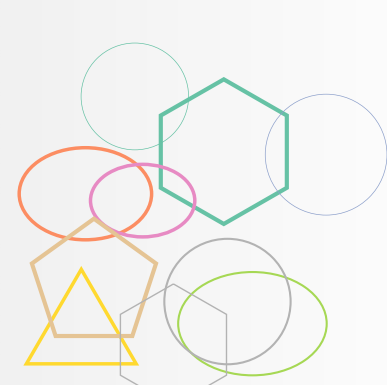[{"shape": "hexagon", "thickness": 3, "radius": 0.94, "center": [0.578, 0.606]}, {"shape": "circle", "thickness": 0.5, "radius": 0.69, "center": [0.348, 0.75]}, {"shape": "oval", "thickness": 2.5, "radius": 0.85, "center": [0.22, 0.497]}, {"shape": "circle", "thickness": 0.5, "radius": 0.79, "center": [0.842, 0.598]}, {"shape": "oval", "thickness": 2.5, "radius": 0.67, "center": [0.368, 0.479]}, {"shape": "oval", "thickness": 1.5, "radius": 0.96, "center": [0.651, 0.159]}, {"shape": "triangle", "thickness": 2.5, "radius": 0.82, "center": [0.21, 0.137]}, {"shape": "pentagon", "thickness": 3, "radius": 0.84, "center": [0.242, 0.264]}, {"shape": "circle", "thickness": 1.5, "radius": 0.81, "center": [0.587, 0.217]}, {"shape": "hexagon", "thickness": 1, "radius": 0.79, "center": [0.448, 0.104]}]